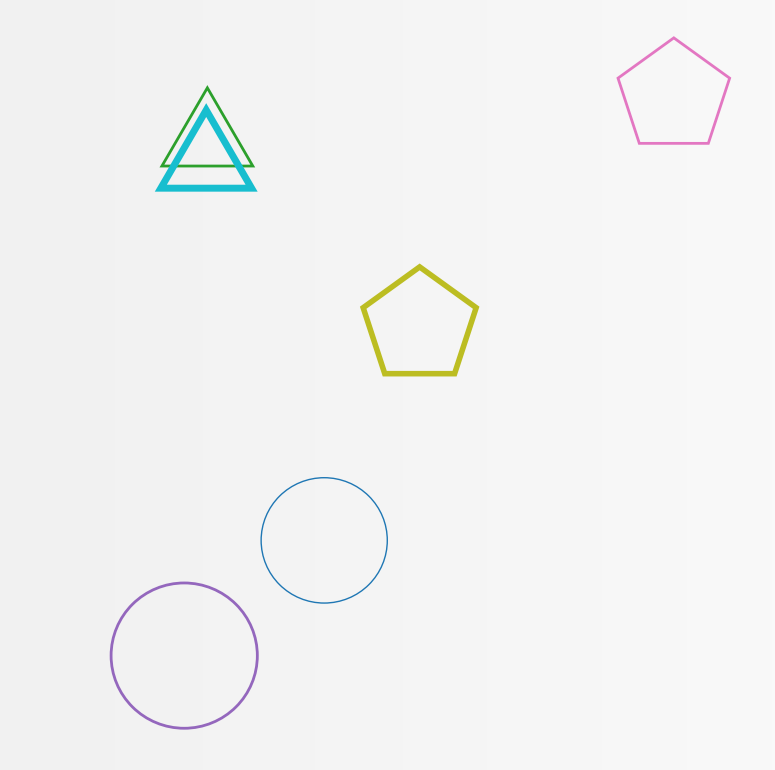[{"shape": "circle", "thickness": 0.5, "radius": 0.41, "center": [0.418, 0.298]}, {"shape": "triangle", "thickness": 1, "radius": 0.34, "center": [0.268, 0.818]}, {"shape": "circle", "thickness": 1, "radius": 0.47, "center": [0.238, 0.149]}, {"shape": "pentagon", "thickness": 1, "radius": 0.38, "center": [0.869, 0.875]}, {"shape": "pentagon", "thickness": 2, "radius": 0.38, "center": [0.542, 0.577]}, {"shape": "triangle", "thickness": 2.5, "radius": 0.34, "center": [0.266, 0.789]}]